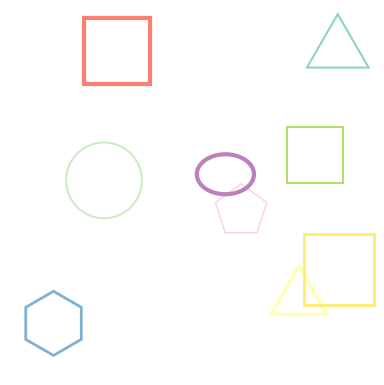[{"shape": "triangle", "thickness": 1.5, "radius": 0.46, "center": [0.877, 0.871]}, {"shape": "triangle", "thickness": 2.5, "radius": 0.42, "center": [0.777, 0.225]}, {"shape": "square", "thickness": 3, "radius": 0.43, "center": [0.304, 0.867]}, {"shape": "hexagon", "thickness": 2, "radius": 0.42, "center": [0.139, 0.16]}, {"shape": "square", "thickness": 1.5, "radius": 0.37, "center": [0.819, 0.598]}, {"shape": "pentagon", "thickness": 1, "radius": 0.35, "center": [0.626, 0.452]}, {"shape": "oval", "thickness": 3, "radius": 0.37, "center": [0.585, 0.547]}, {"shape": "circle", "thickness": 1.5, "radius": 0.49, "center": [0.27, 0.531]}, {"shape": "square", "thickness": 2, "radius": 0.46, "center": [0.88, 0.3]}]